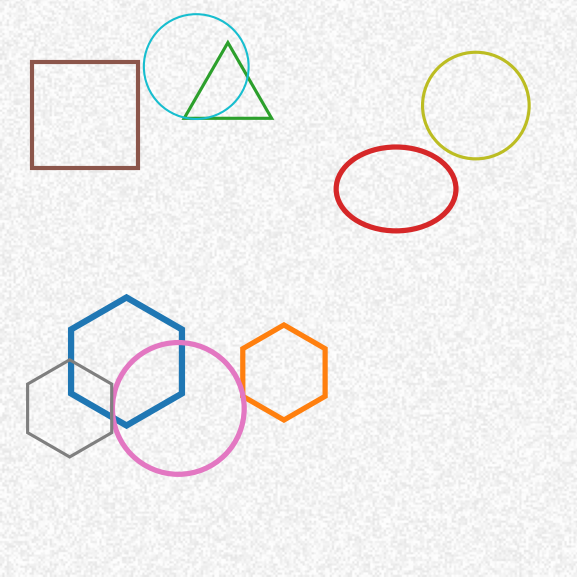[{"shape": "hexagon", "thickness": 3, "radius": 0.55, "center": [0.219, 0.373]}, {"shape": "hexagon", "thickness": 2.5, "radius": 0.41, "center": [0.492, 0.354]}, {"shape": "triangle", "thickness": 1.5, "radius": 0.44, "center": [0.395, 0.838]}, {"shape": "oval", "thickness": 2.5, "radius": 0.52, "center": [0.686, 0.672]}, {"shape": "square", "thickness": 2, "radius": 0.46, "center": [0.148, 0.8]}, {"shape": "circle", "thickness": 2.5, "radius": 0.57, "center": [0.309, 0.292]}, {"shape": "hexagon", "thickness": 1.5, "radius": 0.42, "center": [0.121, 0.292]}, {"shape": "circle", "thickness": 1.5, "radius": 0.46, "center": [0.824, 0.816]}, {"shape": "circle", "thickness": 1, "radius": 0.45, "center": [0.34, 0.884]}]